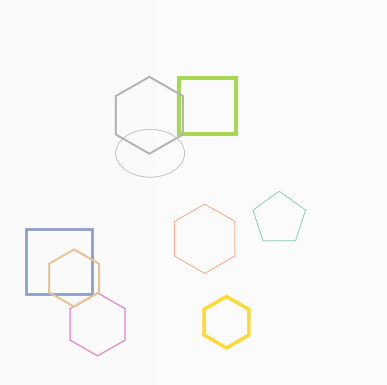[{"shape": "pentagon", "thickness": 0.5, "radius": 0.36, "center": [0.721, 0.432]}, {"shape": "hexagon", "thickness": 0.5, "radius": 0.45, "center": [0.528, 0.38]}, {"shape": "square", "thickness": 2, "radius": 0.43, "center": [0.152, 0.321]}, {"shape": "hexagon", "thickness": 1, "radius": 0.41, "center": [0.252, 0.157]}, {"shape": "square", "thickness": 3, "radius": 0.37, "center": [0.535, 0.725]}, {"shape": "hexagon", "thickness": 2.5, "radius": 0.33, "center": [0.584, 0.163]}, {"shape": "hexagon", "thickness": 1.5, "radius": 0.37, "center": [0.191, 0.278]}, {"shape": "oval", "thickness": 0.5, "radius": 0.44, "center": [0.387, 0.602]}, {"shape": "hexagon", "thickness": 1.5, "radius": 0.5, "center": [0.385, 0.701]}]